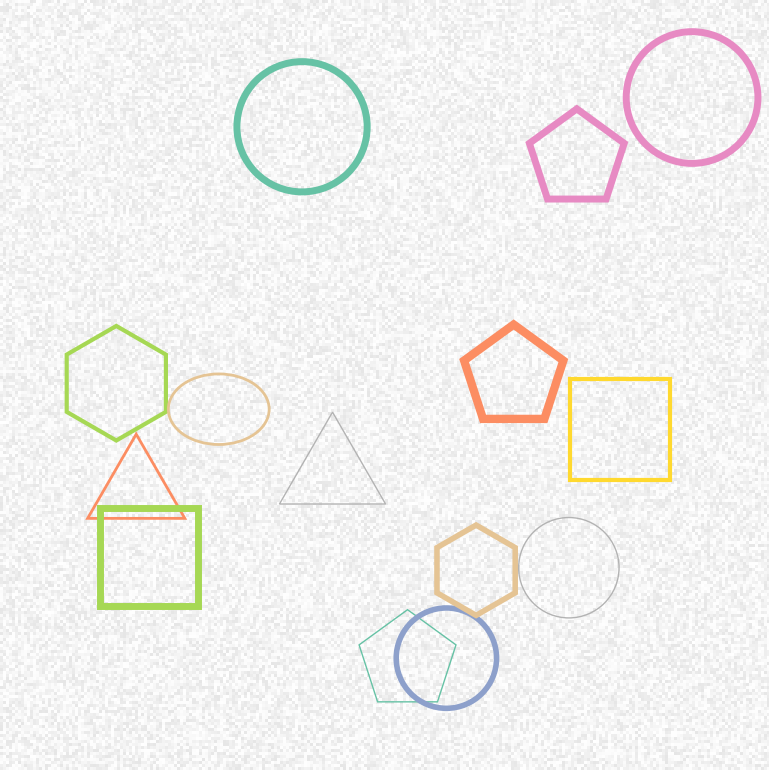[{"shape": "circle", "thickness": 2.5, "radius": 0.42, "center": [0.392, 0.835]}, {"shape": "pentagon", "thickness": 0.5, "radius": 0.33, "center": [0.529, 0.142]}, {"shape": "triangle", "thickness": 1, "radius": 0.36, "center": [0.177, 0.363]}, {"shape": "pentagon", "thickness": 3, "radius": 0.34, "center": [0.667, 0.511]}, {"shape": "circle", "thickness": 2, "radius": 0.33, "center": [0.58, 0.145]}, {"shape": "circle", "thickness": 2.5, "radius": 0.43, "center": [0.899, 0.873]}, {"shape": "pentagon", "thickness": 2.5, "radius": 0.32, "center": [0.749, 0.794]}, {"shape": "hexagon", "thickness": 1.5, "radius": 0.37, "center": [0.151, 0.502]}, {"shape": "square", "thickness": 2.5, "radius": 0.32, "center": [0.193, 0.277]}, {"shape": "square", "thickness": 1.5, "radius": 0.33, "center": [0.805, 0.442]}, {"shape": "oval", "thickness": 1, "radius": 0.33, "center": [0.284, 0.469]}, {"shape": "hexagon", "thickness": 2, "radius": 0.29, "center": [0.618, 0.259]}, {"shape": "circle", "thickness": 0.5, "radius": 0.33, "center": [0.739, 0.263]}, {"shape": "triangle", "thickness": 0.5, "radius": 0.4, "center": [0.432, 0.385]}]